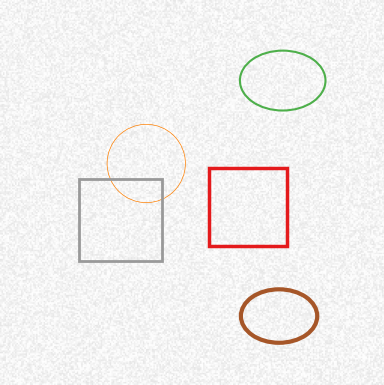[{"shape": "square", "thickness": 2.5, "radius": 0.51, "center": [0.643, 0.462]}, {"shape": "oval", "thickness": 1.5, "radius": 0.56, "center": [0.734, 0.791]}, {"shape": "circle", "thickness": 0.5, "radius": 0.51, "center": [0.38, 0.575]}, {"shape": "oval", "thickness": 3, "radius": 0.5, "center": [0.725, 0.179]}, {"shape": "square", "thickness": 2, "radius": 0.54, "center": [0.314, 0.429]}]